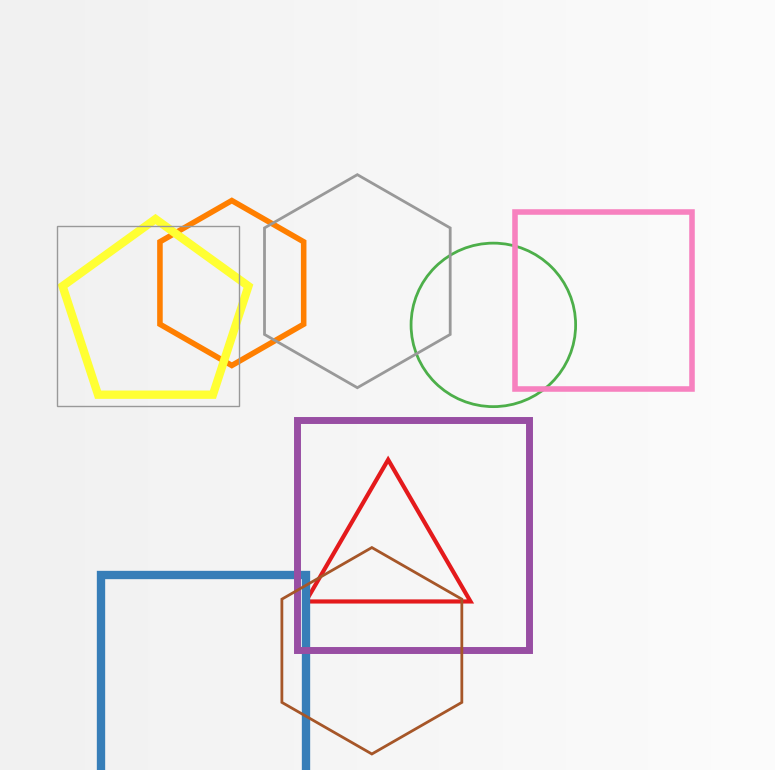[{"shape": "triangle", "thickness": 1.5, "radius": 0.61, "center": [0.501, 0.28]}, {"shape": "square", "thickness": 3, "radius": 0.66, "center": [0.263, 0.121]}, {"shape": "circle", "thickness": 1, "radius": 0.53, "center": [0.637, 0.578]}, {"shape": "square", "thickness": 2.5, "radius": 0.75, "center": [0.533, 0.305]}, {"shape": "hexagon", "thickness": 2, "radius": 0.54, "center": [0.299, 0.632]}, {"shape": "pentagon", "thickness": 3, "radius": 0.63, "center": [0.201, 0.589]}, {"shape": "hexagon", "thickness": 1, "radius": 0.67, "center": [0.48, 0.155]}, {"shape": "square", "thickness": 2, "radius": 0.57, "center": [0.779, 0.61]}, {"shape": "hexagon", "thickness": 1, "radius": 0.69, "center": [0.461, 0.635]}, {"shape": "square", "thickness": 0.5, "radius": 0.58, "center": [0.191, 0.589]}]